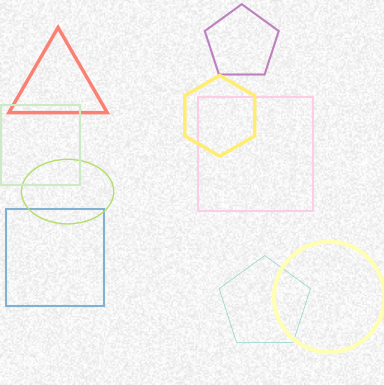[{"shape": "pentagon", "thickness": 0.5, "radius": 0.62, "center": [0.688, 0.212]}, {"shape": "circle", "thickness": 3, "radius": 0.72, "center": [0.855, 0.229]}, {"shape": "triangle", "thickness": 2.5, "radius": 0.74, "center": [0.151, 0.781]}, {"shape": "square", "thickness": 1.5, "radius": 0.64, "center": [0.142, 0.331]}, {"shape": "oval", "thickness": 1, "radius": 0.6, "center": [0.176, 0.502]}, {"shape": "square", "thickness": 1.5, "radius": 0.74, "center": [0.664, 0.6]}, {"shape": "pentagon", "thickness": 1.5, "radius": 0.5, "center": [0.628, 0.888]}, {"shape": "square", "thickness": 1.5, "radius": 0.52, "center": [0.105, 0.622]}, {"shape": "hexagon", "thickness": 2.5, "radius": 0.52, "center": [0.571, 0.699]}]